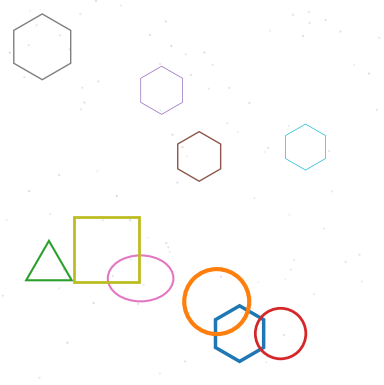[{"shape": "hexagon", "thickness": 2.5, "radius": 0.36, "center": [0.622, 0.134]}, {"shape": "circle", "thickness": 3, "radius": 0.42, "center": [0.563, 0.217]}, {"shape": "triangle", "thickness": 1.5, "radius": 0.34, "center": [0.127, 0.306]}, {"shape": "circle", "thickness": 2, "radius": 0.33, "center": [0.729, 0.134]}, {"shape": "hexagon", "thickness": 0.5, "radius": 0.31, "center": [0.42, 0.765]}, {"shape": "hexagon", "thickness": 1, "radius": 0.32, "center": [0.517, 0.594]}, {"shape": "oval", "thickness": 1.5, "radius": 0.43, "center": [0.365, 0.277]}, {"shape": "hexagon", "thickness": 1, "radius": 0.43, "center": [0.11, 0.878]}, {"shape": "square", "thickness": 2, "radius": 0.42, "center": [0.277, 0.351]}, {"shape": "hexagon", "thickness": 0.5, "radius": 0.3, "center": [0.794, 0.618]}]